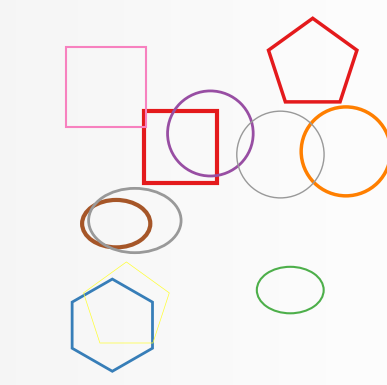[{"shape": "pentagon", "thickness": 2.5, "radius": 0.6, "center": [0.807, 0.832]}, {"shape": "square", "thickness": 3, "radius": 0.47, "center": [0.466, 0.618]}, {"shape": "hexagon", "thickness": 2, "radius": 0.6, "center": [0.29, 0.155]}, {"shape": "oval", "thickness": 1.5, "radius": 0.43, "center": [0.749, 0.247]}, {"shape": "circle", "thickness": 2, "radius": 0.55, "center": [0.543, 0.653]}, {"shape": "circle", "thickness": 2.5, "radius": 0.58, "center": [0.893, 0.607]}, {"shape": "pentagon", "thickness": 0.5, "radius": 0.58, "center": [0.326, 0.203]}, {"shape": "oval", "thickness": 3, "radius": 0.44, "center": [0.3, 0.419]}, {"shape": "square", "thickness": 1.5, "radius": 0.52, "center": [0.273, 0.774]}, {"shape": "circle", "thickness": 1, "radius": 0.56, "center": [0.724, 0.599]}, {"shape": "oval", "thickness": 2, "radius": 0.6, "center": [0.348, 0.427]}]